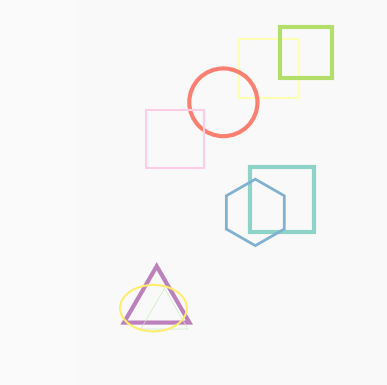[{"shape": "square", "thickness": 3, "radius": 0.42, "center": [0.728, 0.481]}, {"shape": "square", "thickness": 1.5, "radius": 0.38, "center": [0.694, 0.823]}, {"shape": "circle", "thickness": 3, "radius": 0.44, "center": [0.576, 0.734]}, {"shape": "hexagon", "thickness": 2, "radius": 0.43, "center": [0.659, 0.448]}, {"shape": "square", "thickness": 3, "radius": 0.34, "center": [0.789, 0.864]}, {"shape": "square", "thickness": 1.5, "radius": 0.38, "center": [0.451, 0.639]}, {"shape": "triangle", "thickness": 3, "radius": 0.49, "center": [0.404, 0.211]}, {"shape": "triangle", "thickness": 0.5, "radius": 0.35, "center": [0.424, 0.18]}, {"shape": "oval", "thickness": 1.5, "radius": 0.43, "center": [0.396, 0.2]}]